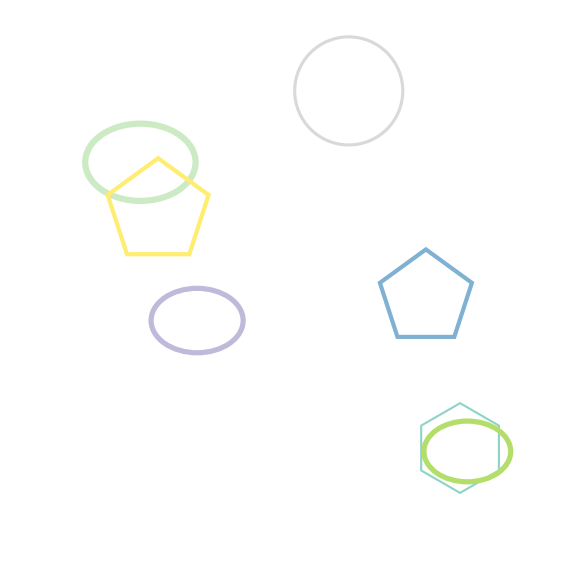[{"shape": "hexagon", "thickness": 1, "radius": 0.39, "center": [0.797, 0.223]}, {"shape": "oval", "thickness": 2.5, "radius": 0.4, "center": [0.341, 0.444]}, {"shape": "pentagon", "thickness": 2, "radius": 0.42, "center": [0.737, 0.484]}, {"shape": "oval", "thickness": 2.5, "radius": 0.38, "center": [0.809, 0.217]}, {"shape": "circle", "thickness": 1.5, "radius": 0.47, "center": [0.604, 0.842]}, {"shape": "oval", "thickness": 3, "radius": 0.48, "center": [0.243, 0.718]}, {"shape": "pentagon", "thickness": 2, "radius": 0.46, "center": [0.274, 0.633]}]